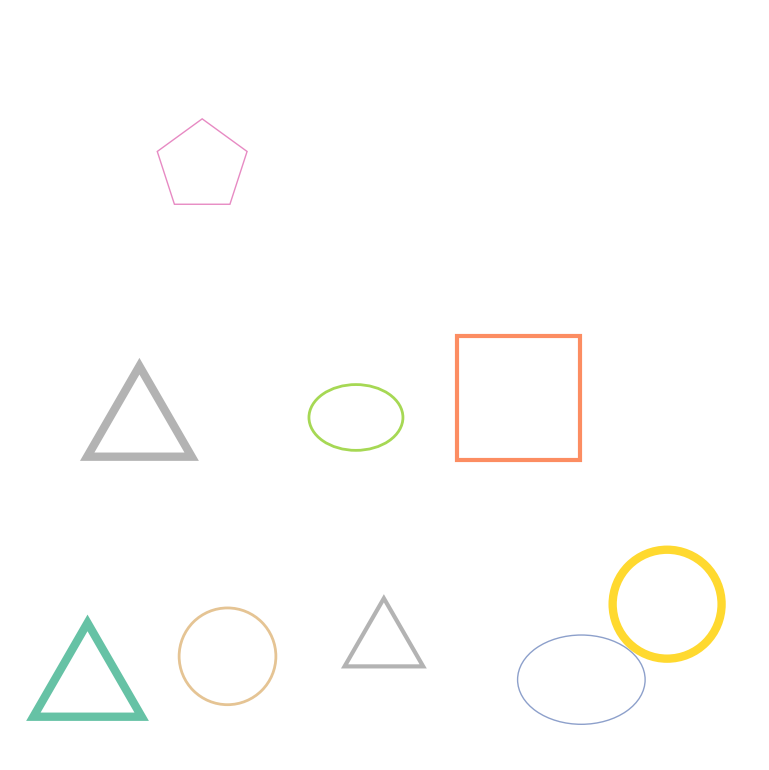[{"shape": "triangle", "thickness": 3, "radius": 0.41, "center": [0.114, 0.11]}, {"shape": "square", "thickness": 1.5, "radius": 0.4, "center": [0.674, 0.483]}, {"shape": "oval", "thickness": 0.5, "radius": 0.41, "center": [0.755, 0.117]}, {"shape": "pentagon", "thickness": 0.5, "radius": 0.31, "center": [0.263, 0.784]}, {"shape": "oval", "thickness": 1, "radius": 0.31, "center": [0.462, 0.458]}, {"shape": "circle", "thickness": 3, "radius": 0.35, "center": [0.866, 0.215]}, {"shape": "circle", "thickness": 1, "radius": 0.31, "center": [0.295, 0.148]}, {"shape": "triangle", "thickness": 1.5, "radius": 0.29, "center": [0.499, 0.164]}, {"shape": "triangle", "thickness": 3, "radius": 0.39, "center": [0.181, 0.446]}]